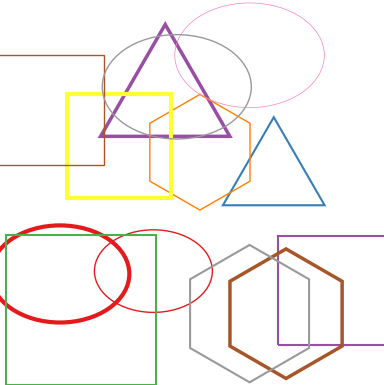[{"shape": "oval", "thickness": 1, "radius": 0.77, "center": [0.398, 0.296]}, {"shape": "oval", "thickness": 3, "radius": 0.9, "center": [0.156, 0.288]}, {"shape": "triangle", "thickness": 1.5, "radius": 0.76, "center": [0.711, 0.543]}, {"shape": "square", "thickness": 1.5, "radius": 0.97, "center": [0.211, 0.195]}, {"shape": "square", "thickness": 1.5, "radius": 0.71, "center": [0.863, 0.245]}, {"shape": "triangle", "thickness": 2.5, "radius": 0.97, "center": [0.429, 0.743]}, {"shape": "hexagon", "thickness": 1, "radius": 0.75, "center": [0.519, 0.605]}, {"shape": "square", "thickness": 3, "radius": 0.68, "center": [0.309, 0.62]}, {"shape": "square", "thickness": 1, "radius": 0.71, "center": [0.126, 0.714]}, {"shape": "hexagon", "thickness": 2.5, "radius": 0.84, "center": [0.743, 0.185]}, {"shape": "oval", "thickness": 0.5, "radius": 0.97, "center": [0.648, 0.856]}, {"shape": "hexagon", "thickness": 1.5, "radius": 0.89, "center": [0.648, 0.185]}, {"shape": "oval", "thickness": 1, "radius": 0.97, "center": [0.459, 0.775]}]